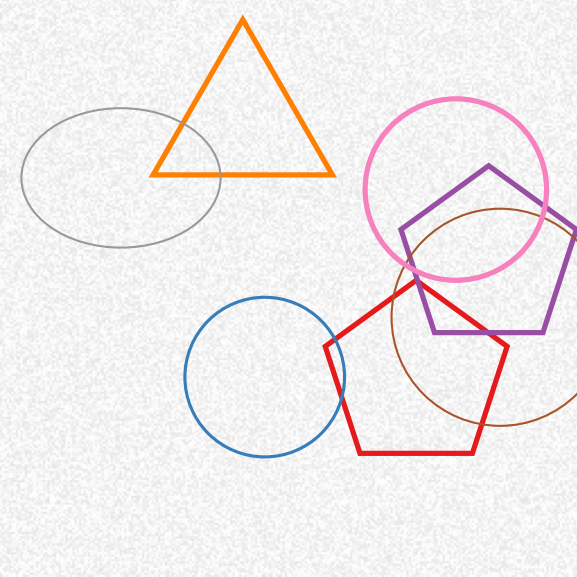[{"shape": "pentagon", "thickness": 2.5, "radius": 0.83, "center": [0.721, 0.348]}, {"shape": "circle", "thickness": 1.5, "radius": 0.69, "center": [0.458, 0.346]}, {"shape": "pentagon", "thickness": 2.5, "radius": 0.8, "center": [0.846, 0.552]}, {"shape": "triangle", "thickness": 2.5, "radius": 0.9, "center": [0.42, 0.786]}, {"shape": "circle", "thickness": 1, "radius": 0.94, "center": [0.866, 0.45]}, {"shape": "circle", "thickness": 2.5, "radius": 0.79, "center": [0.789, 0.671]}, {"shape": "oval", "thickness": 1, "radius": 0.86, "center": [0.209, 0.691]}]